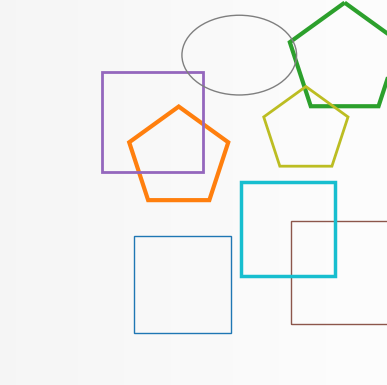[{"shape": "square", "thickness": 1, "radius": 0.63, "center": [0.47, 0.261]}, {"shape": "pentagon", "thickness": 3, "radius": 0.67, "center": [0.461, 0.589]}, {"shape": "pentagon", "thickness": 3, "radius": 0.74, "center": [0.889, 0.844]}, {"shape": "square", "thickness": 2, "radius": 0.65, "center": [0.394, 0.683]}, {"shape": "square", "thickness": 1, "radius": 0.67, "center": [0.884, 0.293]}, {"shape": "oval", "thickness": 1, "radius": 0.74, "center": [0.617, 0.857]}, {"shape": "pentagon", "thickness": 2, "radius": 0.57, "center": [0.789, 0.661]}, {"shape": "square", "thickness": 2.5, "radius": 0.61, "center": [0.743, 0.405]}]